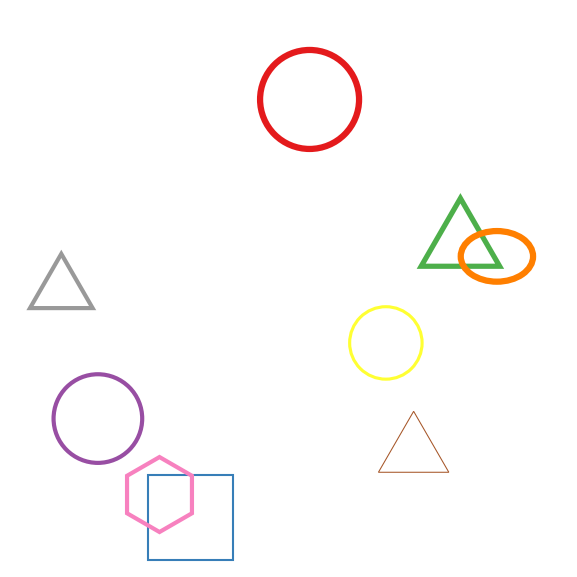[{"shape": "circle", "thickness": 3, "radius": 0.43, "center": [0.536, 0.827]}, {"shape": "square", "thickness": 1, "radius": 0.37, "center": [0.33, 0.103]}, {"shape": "triangle", "thickness": 2.5, "radius": 0.39, "center": [0.797, 0.577]}, {"shape": "circle", "thickness": 2, "radius": 0.38, "center": [0.169, 0.274]}, {"shape": "oval", "thickness": 3, "radius": 0.31, "center": [0.86, 0.555]}, {"shape": "circle", "thickness": 1.5, "radius": 0.31, "center": [0.668, 0.405]}, {"shape": "triangle", "thickness": 0.5, "radius": 0.35, "center": [0.716, 0.217]}, {"shape": "hexagon", "thickness": 2, "radius": 0.32, "center": [0.276, 0.143]}, {"shape": "triangle", "thickness": 2, "radius": 0.31, "center": [0.106, 0.497]}]